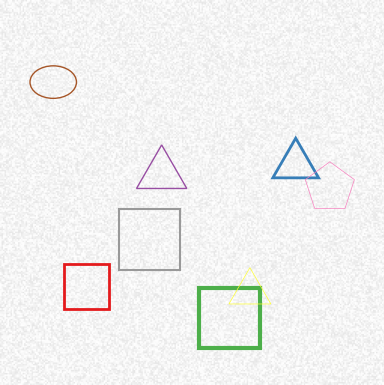[{"shape": "square", "thickness": 2, "radius": 0.29, "center": [0.225, 0.257]}, {"shape": "triangle", "thickness": 2, "radius": 0.34, "center": [0.768, 0.572]}, {"shape": "square", "thickness": 3, "radius": 0.39, "center": [0.596, 0.174]}, {"shape": "triangle", "thickness": 1, "radius": 0.38, "center": [0.42, 0.548]}, {"shape": "triangle", "thickness": 0.5, "radius": 0.31, "center": [0.649, 0.242]}, {"shape": "oval", "thickness": 1, "radius": 0.3, "center": [0.138, 0.787]}, {"shape": "pentagon", "thickness": 0.5, "radius": 0.34, "center": [0.857, 0.513]}, {"shape": "square", "thickness": 1.5, "radius": 0.39, "center": [0.388, 0.378]}]